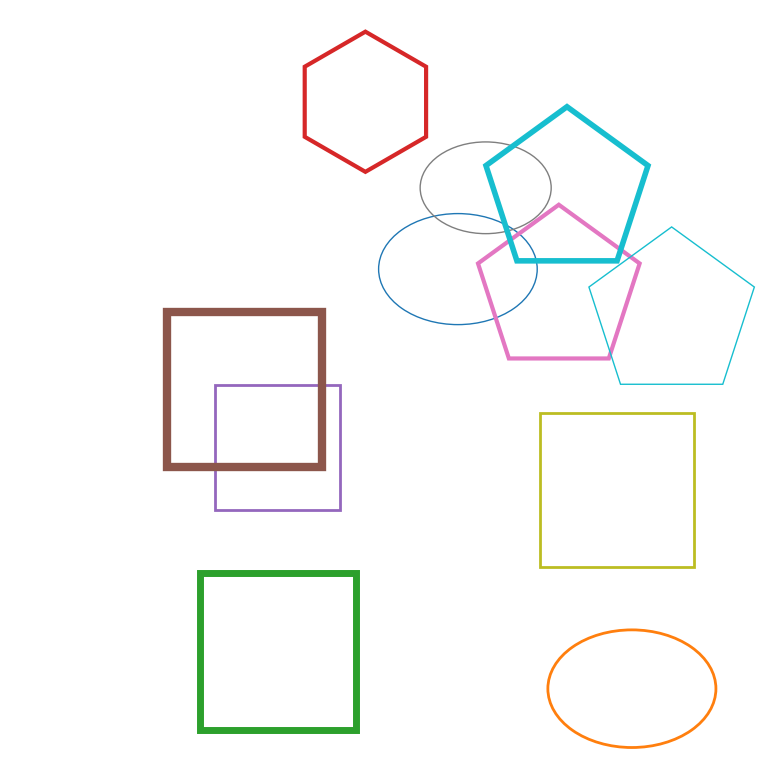[{"shape": "oval", "thickness": 0.5, "radius": 0.51, "center": [0.595, 0.651]}, {"shape": "oval", "thickness": 1, "radius": 0.55, "center": [0.821, 0.106]}, {"shape": "square", "thickness": 2.5, "radius": 0.51, "center": [0.361, 0.154]}, {"shape": "hexagon", "thickness": 1.5, "radius": 0.46, "center": [0.475, 0.868]}, {"shape": "square", "thickness": 1, "radius": 0.41, "center": [0.36, 0.418]}, {"shape": "square", "thickness": 3, "radius": 0.5, "center": [0.318, 0.494]}, {"shape": "pentagon", "thickness": 1.5, "radius": 0.55, "center": [0.726, 0.624]}, {"shape": "oval", "thickness": 0.5, "radius": 0.43, "center": [0.631, 0.756]}, {"shape": "square", "thickness": 1, "radius": 0.5, "center": [0.801, 0.364]}, {"shape": "pentagon", "thickness": 2, "radius": 0.55, "center": [0.736, 0.751]}, {"shape": "pentagon", "thickness": 0.5, "radius": 0.56, "center": [0.872, 0.592]}]